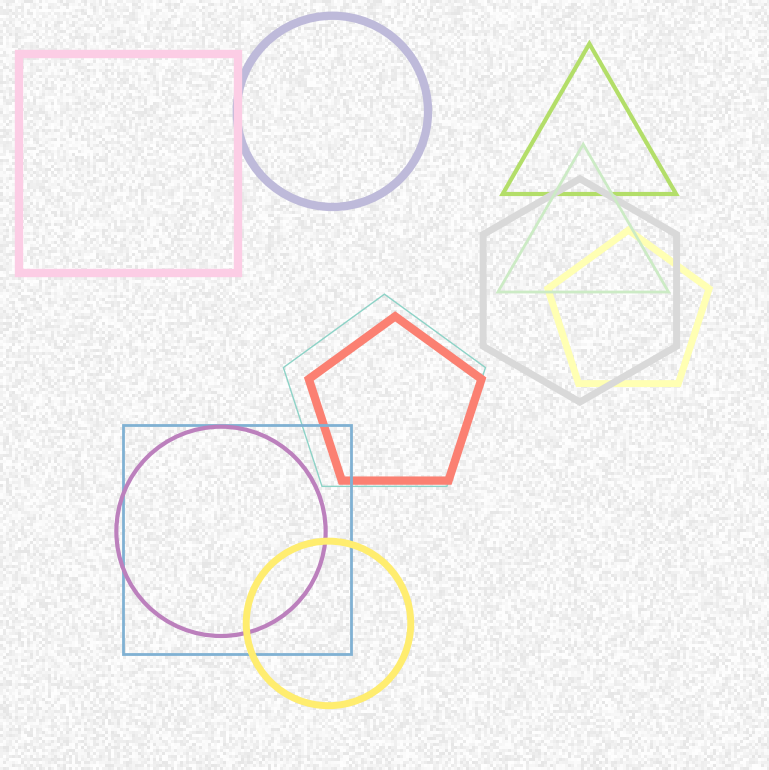[{"shape": "pentagon", "thickness": 0.5, "radius": 0.69, "center": [0.499, 0.48]}, {"shape": "pentagon", "thickness": 2.5, "radius": 0.55, "center": [0.816, 0.591]}, {"shape": "circle", "thickness": 3, "radius": 0.62, "center": [0.432, 0.855]}, {"shape": "pentagon", "thickness": 3, "radius": 0.59, "center": [0.513, 0.471]}, {"shape": "square", "thickness": 1, "radius": 0.74, "center": [0.308, 0.299]}, {"shape": "triangle", "thickness": 1.5, "radius": 0.65, "center": [0.765, 0.813]}, {"shape": "square", "thickness": 3, "radius": 0.71, "center": [0.167, 0.787]}, {"shape": "hexagon", "thickness": 2.5, "radius": 0.73, "center": [0.753, 0.623]}, {"shape": "circle", "thickness": 1.5, "radius": 0.68, "center": [0.287, 0.31]}, {"shape": "triangle", "thickness": 1, "radius": 0.64, "center": [0.757, 0.685]}, {"shape": "circle", "thickness": 2.5, "radius": 0.53, "center": [0.427, 0.19]}]